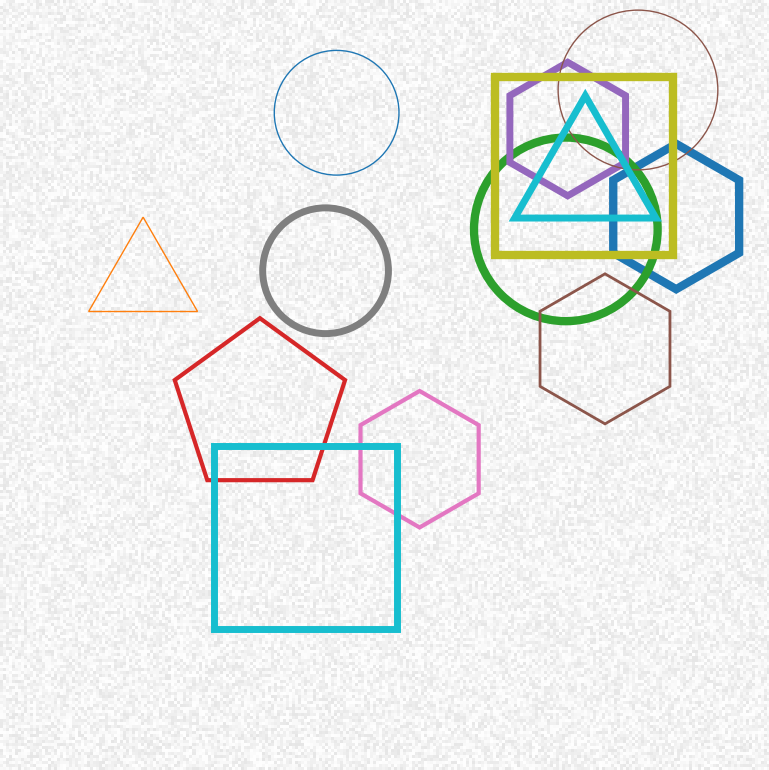[{"shape": "circle", "thickness": 0.5, "radius": 0.4, "center": [0.437, 0.854]}, {"shape": "hexagon", "thickness": 3, "radius": 0.47, "center": [0.878, 0.719]}, {"shape": "triangle", "thickness": 0.5, "radius": 0.41, "center": [0.186, 0.636]}, {"shape": "circle", "thickness": 3, "radius": 0.6, "center": [0.735, 0.702]}, {"shape": "pentagon", "thickness": 1.5, "radius": 0.58, "center": [0.338, 0.47]}, {"shape": "hexagon", "thickness": 2.5, "radius": 0.43, "center": [0.737, 0.832]}, {"shape": "circle", "thickness": 0.5, "radius": 0.52, "center": [0.829, 0.883]}, {"shape": "hexagon", "thickness": 1, "radius": 0.49, "center": [0.786, 0.547]}, {"shape": "hexagon", "thickness": 1.5, "radius": 0.44, "center": [0.545, 0.404]}, {"shape": "circle", "thickness": 2.5, "radius": 0.41, "center": [0.423, 0.648]}, {"shape": "square", "thickness": 3, "radius": 0.58, "center": [0.758, 0.784]}, {"shape": "triangle", "thickness": 2.5, "radius": 0.53, "center": [0.76, 0.77]}, {"shape": "square", "thickness": 2.5, "radius": 0.6, "center": [0.397, 0.302]}]